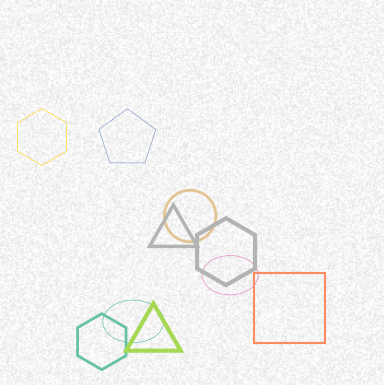[{"shape": "oval", "thickness": 0.5, "radius": 0.4, "center": [0.346, 0.165]}, {"shape": "hexagon", "thickness": 2, "radius": 0.36, "center": [0.264, 0.113]}, {"shape": "square", "thickness": 1.5, "radius": 0.46, "center": [0.752, 0.199]}, {"shape": "pentagon", "thickness": 0.5, "radius": 0.39, "center": [0.331, 0.64]}, {"shape": "oval", "thickness": 0.5, "radius": 0.36, "center": [0.598, 0.285]}, {"shape": "triangle", "thickness": 3, "radius": 0.41, "center": [0.399, 0.13]}, {"shape": "hexagon", "thickness": 0.5, "radius": 0.37, "center": [0.109, 0.644]}, {"shape": "circle", "thickness": 2, "radius": 0.34, "center": [0.494, 0.439]}, {"shape": "hexagon", "thickness": 3, "radius": 0.43, "center": [0.587, 0.346]}, {"shape": "triangle", "thickness": 2.5, "radius": 0.36, "center": [0.45, 0.396]}]